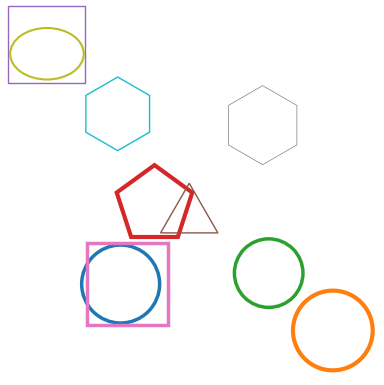[{"shape": "circle", "thickness": 2.5, "radius": 0.51, "center": [0.313, 0.262]}, {"shape": "circle", "thickness": 3, "radius": 0.52, "center": [0.865, 0.142]}, {"shape": "circle", "thickness": 2.5, "radius": 0.45, "center": [0.698, 0.291]}, {"shape": "pentagon", "thickness": 3, "radius": 0.52, "center": [0.401, 0.468]}, {"shape": "square", "thickness": 1, "radius": 0.5, "center": [0.121, 0.884]}, {"shape": "triangle", "thickness": 1, "radius": 0.43, "center": [0.491, 0.438]}, {"shape": "square", "thickness": 2.5, "radius": 0.53, "center": [0.331, 0.263]}, {"shape": "hexagon", "thickness": 0.5, "radius": 0.51, "center": [0.682, 0.675]}, {"shape": "oval", "thickness": 1.5, "radius": 0.48, "center": [0.122, 0.86]}, {"shape": "hexagon", "thickness": 1, "radius": 0.48, "center": [0.306, 0.704]}]